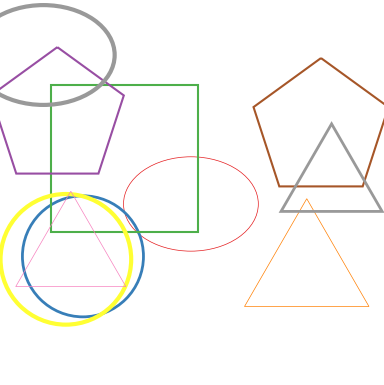[{"shape": "oval", "thickness": 0.5, "radius": 0.88, "center": [0.496, 0.47]}, {"shape": "circle", "thickness": 2, "radius": 0.79, "center": [0.215, 0.334]}, {"shape": "square", "thickness": 1.5, "radius": 0.95, "center": [0.324, 0.588]}, {"shape": "pentagon", "thickness": 1.5, "radius": 0.91, "center": [0.149, 0.696]}, {"shape": "triangle", "thickness": 0.5, "radius": 0.93, "center": [0.797, 0.297]}, {"shape": "circle", "thickness": 3, "radius": 0.85, "center": [0.171, 0.326]}, {"shape": "pentagon", "thickness": 1.5, "radius": 0.92, "center": [0.834, 0.665]}, {"shape": "triangle", "thickness": 0.5, "radius": 0.83, "center": [0.184, 0.338]}, {"shape": "triangle", "thickness": 2, "radius": 0.76, "center": [0.861, 0.527]}, {"shape": "oval", "thickness": 3, "radius": 0.93, "center": [0.113, 0.857]}]